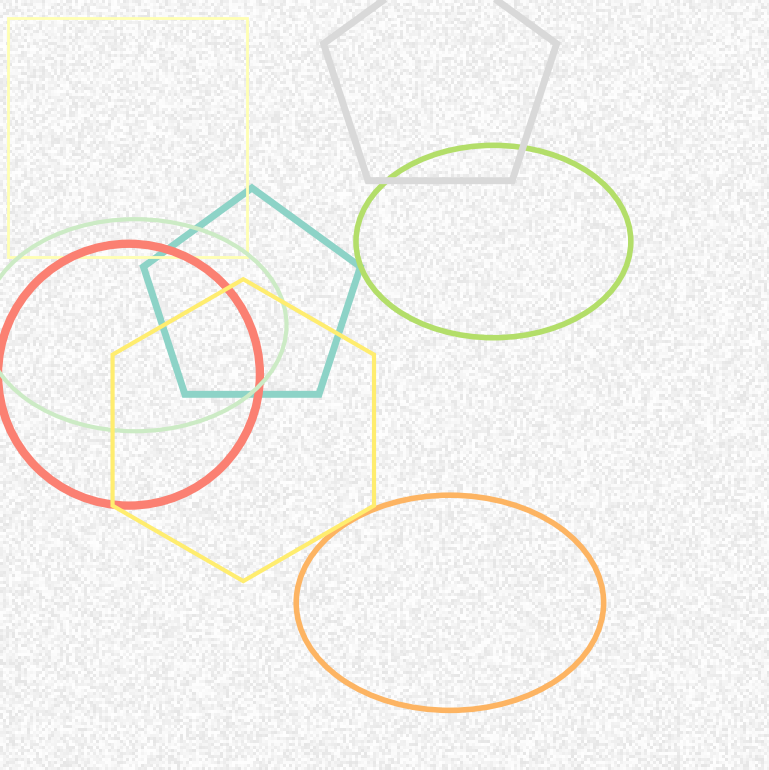[{"shape": "pentagon", "thickness": 2.5, "radius": 0.74, "center": [0.327, 0.608]}, {"shape": "square", "thickness": 1, "radius": 0.78, "center": [0.165, 0.821]}, {"shape": "circle", "thickness": 3, "radius": 0.85, "center": [0.167, 0.513]}, {"shape": "oval", "thickness": 2, "radius": 1.0, "center": [0.584, 0.217]}, {"shape": "oval", "thickness": 2, "radius": 0.89, "center": [0.641, 0.686]}, {"shape": "pentagon", "thickness": 2.5, "radius": 0.8, "center": [0.572, 0.894]}, {"shape": "oval", "thickness": 1.5, "radius": 0.98, "center": [0.175, 0.578]}, {"shape": "hexagon", "thickness": 1.5, "radius": 0.98, "center": [0.316, 0.441]}]